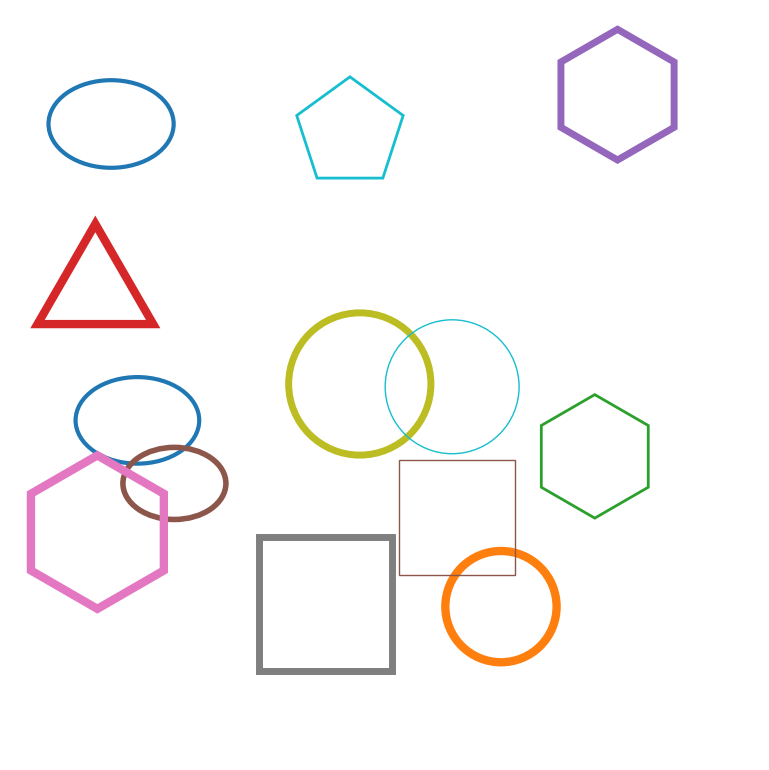[{"shape": "oval", "thickness": 1.5, "radius": 0.4, "center": [0.178, 0.454]}, {"shape": "oval", "thickness": 1.5, "radius": 0.41, "center": [0.144, 0.839]}, {"shape": "circle", "thickness": 3, "radius": 0.36, "center": [0.651, 0.212]}, {"shape": "hexagon", "thickness": 1, "radius": 0.4, "center": [0.772, 0.407]}, {"shape": "triangle", "thickness": 3, "radius": 0.43, "center": [0.124, 0.622]}, {"shape": "hexagon", "thickness": 2.5, "radius": 0.42, "center": [0.802, 0.877]}, {"shape": "oval", "thickness": 2, "radius": 0.33, "center": [0.227, 0.372]}, {"shape": "square", "thickness": 0.5, "radius": 0.38, "center": [0.594, 0.328]}, {"shape": "hexagon", "thickness": 3, "radius": 0.5, "center": [0.126, 0.309]}, {"shape": "square", "thickness": 2.5, "radius": 0.43, "center": [0.423, 0.216]}, {"shape": "circle", "thickness": 2.5, "radius": 0.46, "center": [0.467, 0.501]}, {"shape": "circle", "thickness": 0.5, "radius": 0.43, "center": [0.587, 0.498]}, {"shape": "pentagon", "thickness": 1, "radius": 0.36, "center": [0.454, 0.828]}]